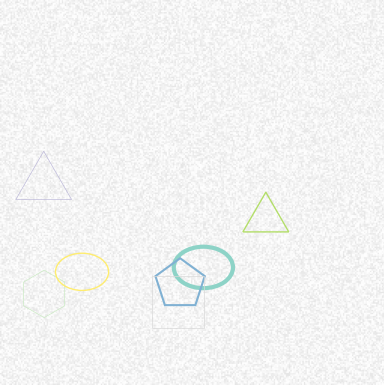[{"shape": "oval", "thickness": 3, "radius": 0.38, "center": [0.528, 0.305]}, {"shape": "triangle", "thickness": 0.5, "radius": 0.42, "center": [0.113, 0.524]}, {"shape": "pentagon", "thickness": 1.5, "radius": 0.34, "center": [0.468, 0.262]}, {"shape": "triangle", "thickness": 1, "radius": 0.34, "center": [0.69, 0.432]}, {"shape": "square", "thickness": 0.5, "radius": 0.34, "center": [0.462, 0.215]}, {"shape": "hexagon", "thickness": 0.5, "radius": 0.31, "center": [0.115, 0.237]}, {"shape": "oval", "thickness": 1, "radius": 0.35, "center": [0.213, 0.294]}]